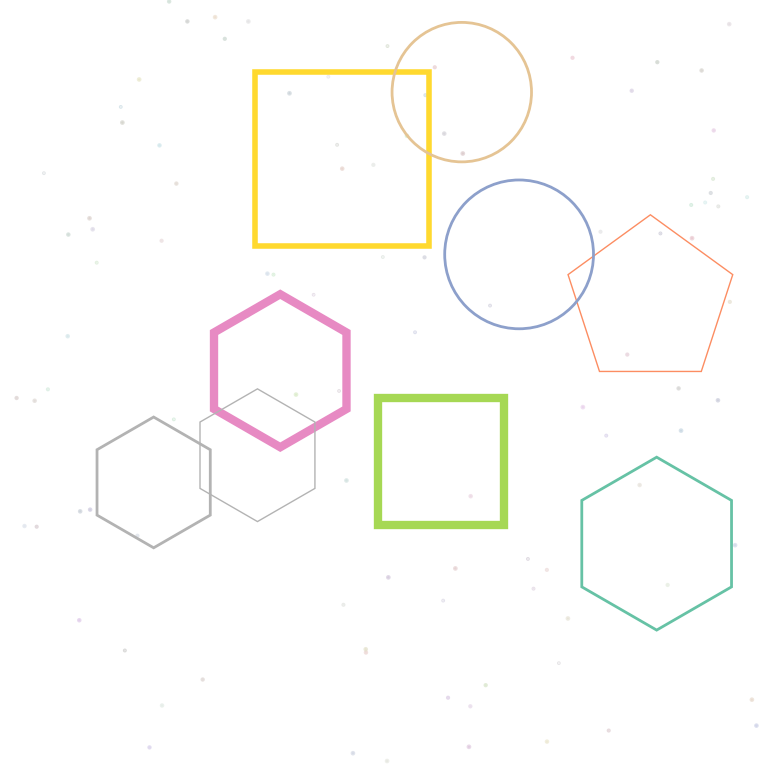[{"shape": "hexagon", "thickness": 1, "radius": 0.56, "center": [0.853, 0.294]}, {"shape": "pentagon", "thickness": 0.5, "radius": 0.56, "center": [0.845, 0.609]}, {"shape": "circle", "thickness": 1, "radius": 0.48, "center": [0.674, 0.67]}, {"shape": "hexagon", "thickness": 3, "radius": 0.5, "center": [0.364, 0.519]}, {"shape": "square", "thickness": 3, "radius": 0.41, "center": [0.573, 0.401]}, {"shape": "square", "thickness": 2, "radius": 0.56, "center": [0.444, 0.793]}, {"shape": "circle", "thickness": 1, "radius": 0.45, "center": [0.6, 0.88]}, {"shape": "hexagon", "thickness": 0.5, "radius": 0.43, "center": [0.334, 0.409]}, {"shape": "hexagon", "thickness": 1, "radius": 0.42, "center": [0.2, 0.373]}]